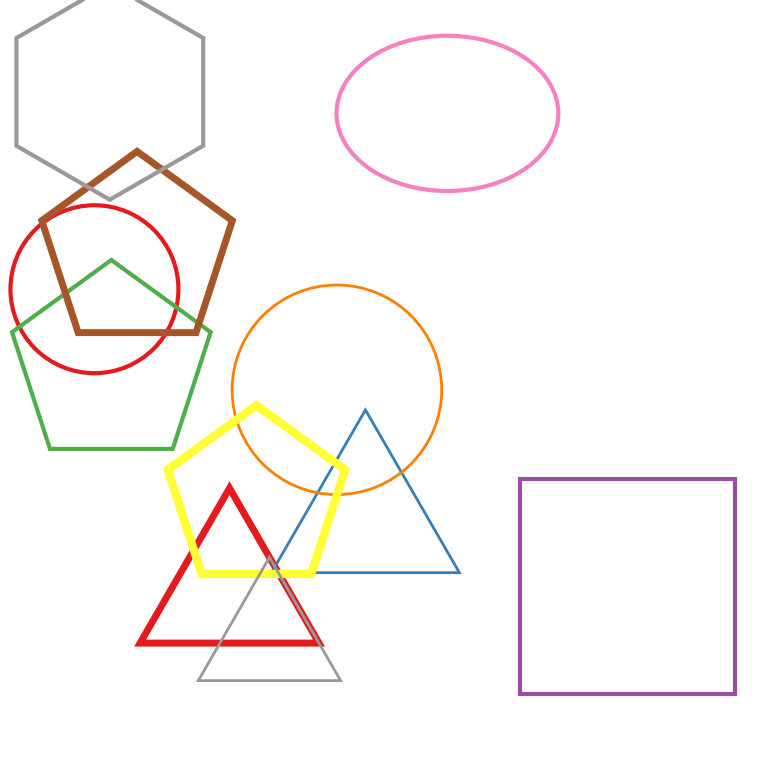[{"shape": "circle", "thickness": 1.5, "radius": 0.55, "center": [0.123, 0.624]}, {"shape": "triangle", "thickness": 2.5, "radius": 0.67, "center": [0.298, 0.232]}, {"shape": "triangle", "thickness": 1, "radius": 0.7, "center": [0.475, 0.327]}, {"shape": "pentagon", "thickness": 1.5, "radius": 0.68, "center": [0.145, 0.527]}, {"shape": "square", "thickness": 1.5, "radius": 0.7, "center": [0.815, 0.238]}, {"shape": "circle", "thickness": 1, "radius": 0.68, "center": [0.438, 0.494]}, {"shape": "pentagon", "thickness": 3, "radius": 0.61, "center": [0.333, 0.352]}, {"shape": "pentagon", "thickness": 2.5, "radius": 0.65, "center": [0.178, 0.673]}, {"shape": "oval", "thickness": 1.5, "radius": 0.72, "center": [0.581, 0.853]}, {"shape": "hexagon", "thickness": 1.5, "radius": 0.7, "center": [0.143, 0.881]}, {"shape": "triangle", "thickness": 1, "radius": 0.53, "center": [0.35, 0.169]}]